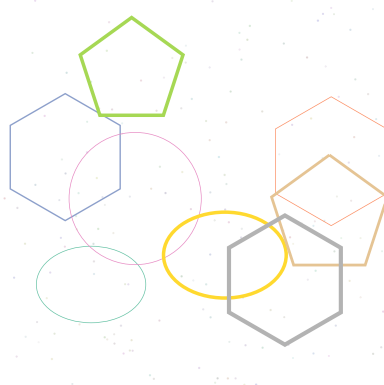[{"shape": "oval", "thickness": 0.5, "radius": 0.71, "center": [0.237, 0.261]}, {"shape": "hexagon", "thickness": 0.5, "radius": 0.84, "center": [0.86, 0.581]}, {"shape": "hexagon", "thickness": 1, "radius": 0.82, "center": [0.169, 0.592]}, {"shape": "circle", "thickness": 0.5, "radius": 0.86, "center": [0.351, 0.484]}, {"shape": "pentagon", "thickness": 2.5, "radius": 0.7, "center": [0.342, 0.814]}, {"shape": "oval", "thickness": 2.5, "radius": 0.8, "center": [0.584, 0.337]}, {"shape": "pentagon", "thickness": 2, "radius": 0.79, "center": [0.856, 0.439]}, {"shape": "hexagon", "thickness": 3, "radius": 0.84, "center": [0.74, 0.273]}]